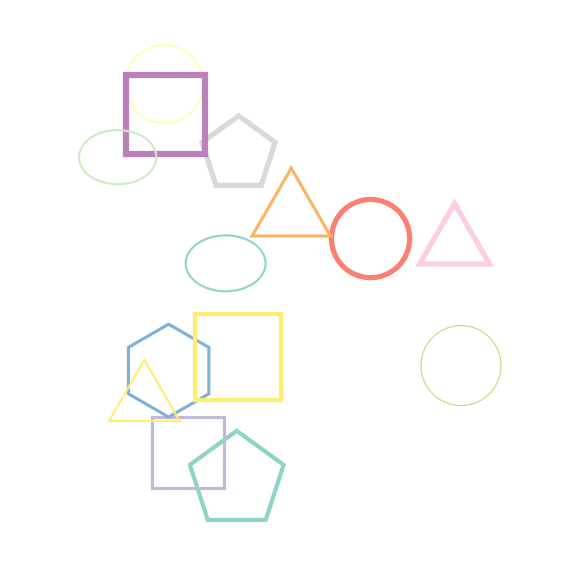[{"shape": "oval", "thickness": 1, "radius": 0.35, "center": [0.391, 0.543]}, {"shape": "pentagon", "thickness": 2, "radius": 0.43, "center": [0.41, 0.168]}, {"shape": "circle", "thickness": 1, "radius": 0.34, "center": [0.284, 0.853]}, {"shape": "square", "thickness": 1.5, "radius": 0.31, "center": [0.325, 0.216]}, {"shape": "circle", "thickness": 2.5, "radius": 0.34, "center": [0.642, 0.586]}, {"shape": "hexagon", "thickness": 1.5, "radius": 0.4, "center": [0.292, 0.357]}, {"shape": "triangle", "thickness": 1.5, "radius": 0.39, "center": [0.504, 0.63]}, {"shape": "circle", "thickness": 0.5, "radius": 0.35, "center": [0.798, 0.366]}, {"shape": "triangle", "thickness": 2.5, "radius": 0.35, "center": [0.787, 0.577]}, {"shape": "pentagon", "thickness": 2.5, "radius": 0.33, "center": [0.413, 0.732]}, {"shape": "square", "thickness": 3, "radius": 0.34, "center": [0.286, 0.8]}, {"shape": "oval", "thickness": 1, "radius": 0.33, "center": [0.204, 0.727]}, {"shape": "triangle", "thickness": 1, "radius": 0.35, "center": [0.25, 0.305]}, {"shape": "square", "thickness": 2, "radius": 0.37, "center": [0.412, 0.381]}]